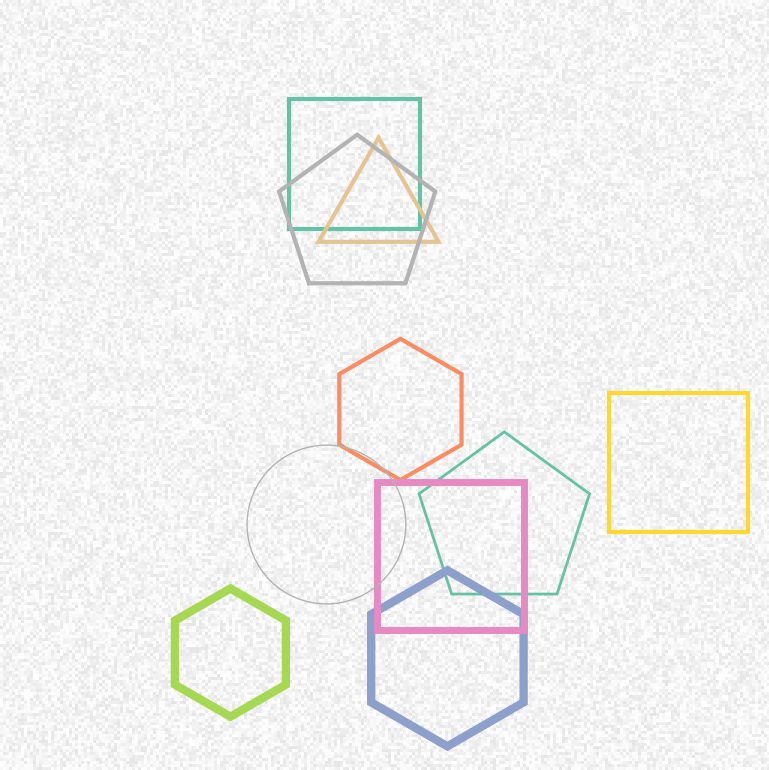[{"shape": "square", "thickness": 1.5, "radius": 0.42, "center": [0.461, 0.787]}, {"shape": "pentagon", "thickness": 1, "radius": 0.58, "center": [0.655, 0.323]}, {"shape": "hexagon", "thickness": 1.5, "radius": 0.46, "center": [0.52, 0.468]}, {"shape": "hexagon", "thickness": 3, "radius": 0.57, "center": [0.581, 0.145]}, {"shape": "square", "thickness": 2.5, "radius": 0.48, "center": [0.585, 0.278]}, {"shape": "hexagon", "thickness": 3, "radius": 0.42, "center": [0.299, 0.152]}, {"shape": "square", "thickness": 1.5, "radius": 0.45, "center": [0.881, 0.399]}, {"shape": "triangle", "thickness": 1.5, "radius": 0.45, "center": [0.492, 0.731]}, {"shape": "circle", "thickness": 0.5, "radius": 0.52, "center": [0.424, 0.319]}, {"shape": "pentagon", "thickness": 1.5, "radius": 0.53, "center": [0.464, 0.718]}]